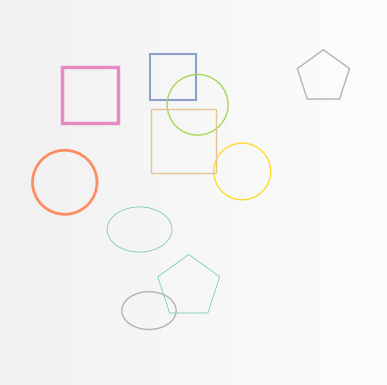[{"shape": "pentagon", "thickness": 0.5, "radius": 0.42, "center": [0.487, 0.255]}, {"shape": "oval", "thickness": 0.5, "radius": 0.42, "center": [0.36, 0.404]}, {"shape": "circle", "thickness": 2, "radius": 0.42, "center": [0.167, 0.527]}, {"shape": "square", "thickness": 1.5, "radius": 0.3, "center": [0.446, 0.8]}, {"shape": "square", "thickness": 2.5, "radius": 0.36, "center": [0.233, 0.754]}, {"shape": "circle", "thickness": 1, "radius": 0.39, "center": [0.51, 0.728]}, {"shape": "circle", "thickness": 1, "radius": 0.37, "center": [0.625, 0.555]}, {"shape": "square", "thickness": 1, "radius": 0.42, "center": [0.474, 0.634]}, {"shape": "pentagon", "thickness": 1, "radius": 0.35, "center": [0.835, 0.8]}, {"shape": "oval", "thickness": 1, "radius": 0.35, "center": [0.385, 0.193]}]